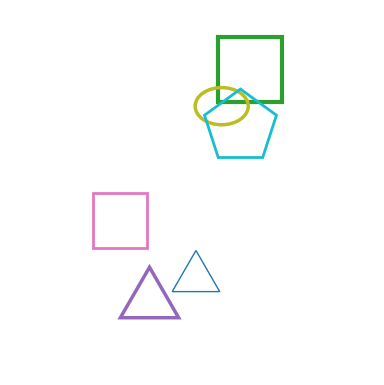[{"shape": "triangle", "thickness": 1, "radius": 0.36, "center": [0.509, 0.278]}, {"shape": "square", "thickness": 3, "radius": 0.42, "center": [0.649, 0.82]}, {"shape": "triangle", "thickness": 2.5, "radius": 0.44, "center": [0.388, 0.218]}, {"shape": "square", "thickness": 2, "radius": 0.36, "center": [0.312, 0.428]}, {"shape": "oval", "thickness": 2.5, "radius": 0.34, "center": [0.576, 0.724]}, {"shape": "pentagon", "thickness": 2, "radius": 0.49, "center": [0.625, 0.67]}]